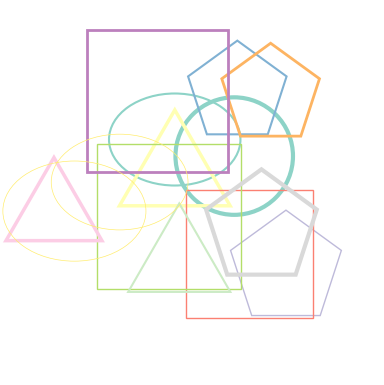[{"shape": "circle", "thickness": 3, "radius": 0.76, "center": [0.608, 0.595]}, {"shape": "oval", "thickness": 1.5, "radius": 0.85, "center": [0.454, 0.638]}, {"shape": "triangle", "thickness": 2.5, "radius": 0.83, "center": [0.454, 0.548]}, {"shape": "pentagon", "thickness": 1, "radius": 0.76, "center": [0.743, 0.303]}, {"shape": "square", "thickness": 1, "radius": 0.83, "center": [0.648, 0.34]}, {"shape": "pentagon", "thickness": 1.5, "radius": 0.67, "center": [0.616, 0.76]}, {"shape": "pentagon", "thickness": 2, "radius": 0.67, "center": [0.703, 0.754]}, {"shape": "square", "thickness": 1, "radius": 0.94, "center": [0.439, 0.437]}, {"shape": "triangle", "thickness": 2.5, "radius": 0.72, "center": [0.14, 0.447]}, {"shape": "pentagon", "thickness": 3, "radius": 0.76, "center": [0.679, 0.409]}, {"shape": "square", "thickness": 2, "radius": 0.92, "center": [0.409, 0.737]}, {"shape": "triangle", "thickness": 1.5, "radius": 0.77, "center": [0.466, 0.318]}, {"shape": "oval", "thickness": 0.5, "radius": 0.93, "center": [0.193, 0.452]}, {"shape": "oval", "thickness": 0.5, "radius": 0.89, "center": [0.311, 0.527]}]